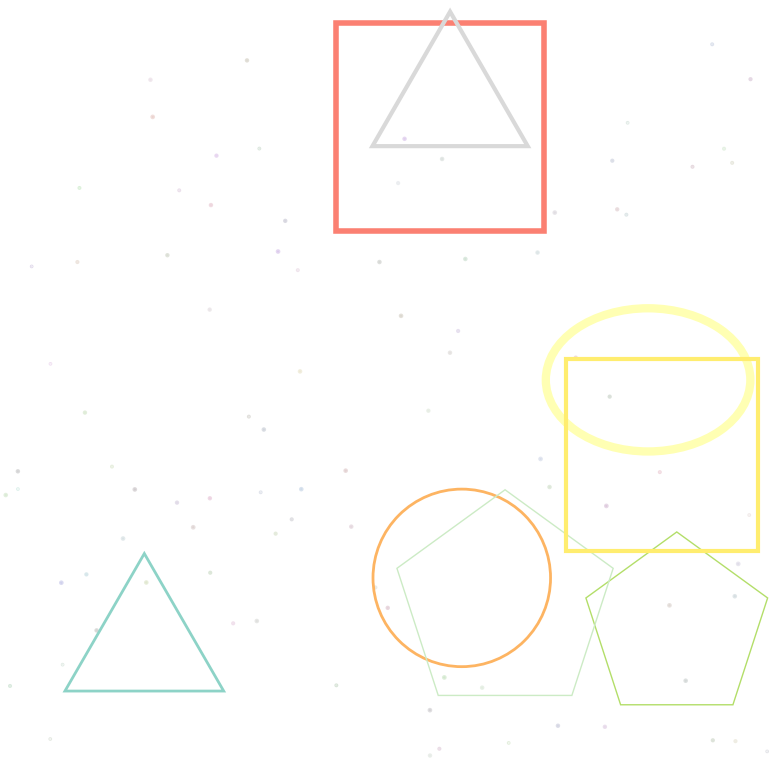[{"shape": "triangle", "thickness": 1, "radius": 0.6, "center": [0.187, 0.162]}, {"shape": "oval", "thickness": 3, "radius": 0.66, "center": [0.842, 0.507]}, {"shape": "square", "thickness": 2, "radius": 0.68, "center": [0.572, 0.835]}, {"shape": "circle", "thickness": 1, "radius": 0.58, "center": [0.6, 0.249]}, {"shape": "pentagon", "thickness": 0.5, "radius": 0.62, "center": [0.879, 0.185]}, {"shape": "triangle", "thickness": 1.5, "radius": 0.58, "center": [0.585, 0.868]}, {"shape": "pentagon", "thickness": 0.5, "radius": 0.74, "center": [0.656, 0.216]}, {"shape": "square", "thickness": 1.5, "radius": 0.62, "center": [0.859, 0.409]}]